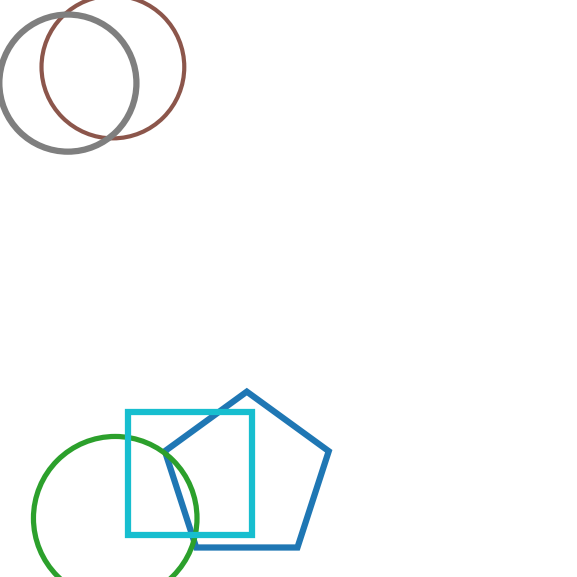[{"shape": "pentagon", "thickness": 3, "radius": 0.75, "center": [0.427, 0.172]}, {"shape": "circle", "thickness": 2.5, "radius": 0.71, "center": [0.2, 0.102]}, {"shape": "circle", "thickness": 2, "radius": 0.62, "center": [0.195, 0.883]}, {"shape": "circle", "thickness": 3, "radius": 0.59, "center": [0.118, 0.855]}, {"shape": "square", "thickness": 3, "radius": 0.53, "center": [0.329, 0.18]}]